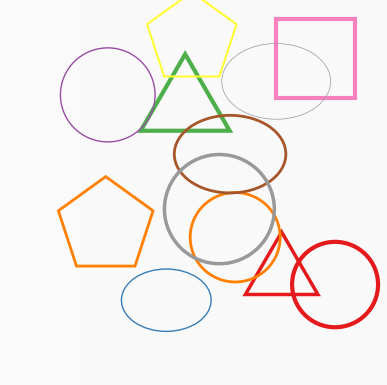[{"shape": "triangle", "thickness": 2.5, "radius": 0.54, "center": [0.727, 0.289]}, {"shape": "circle", "thickness": 3, "radius": 0.55, "center": [0.865, 0.261]}, {"shape": "oval", "thickness": 1, "radius": 0.58, "center": [0.429, 0.22]}, {"shape": "triangle", "thickness": 3, "radius": 0.66, "center": [0.478, 0.727]}, {"shape": "circle", "thickness": 1, "radius": 0.61, "center": [0.278, 0.754]}, {"shape": "pentagon", "thickness": 2, "radius": 0.64, "center": [0.273, 0.413]}, {"shape": "circle", "thickness": 2, "radius": 0.58, "center": [0.607, 0.384]}, {"shape": "pentagon", "thickness": 1.5, "radius": 0.61, "center": [0.495, 0.899]}, {"shape": "oval", "thickness": 2, "radius": 0.72, "center": [0.594, 0.6]}, {"shape": "square", "thickness": 3, "radius": 0.51, "center": [0.814, 0.847]}, {"shape": "oval", "thickness": 0.5, "radius": 0.7, "center": [0.713, 0.789]}, {"shape": "circle", "thickness": 2.5, "radius": 0.71, "center": [0.566, 0.457]}]